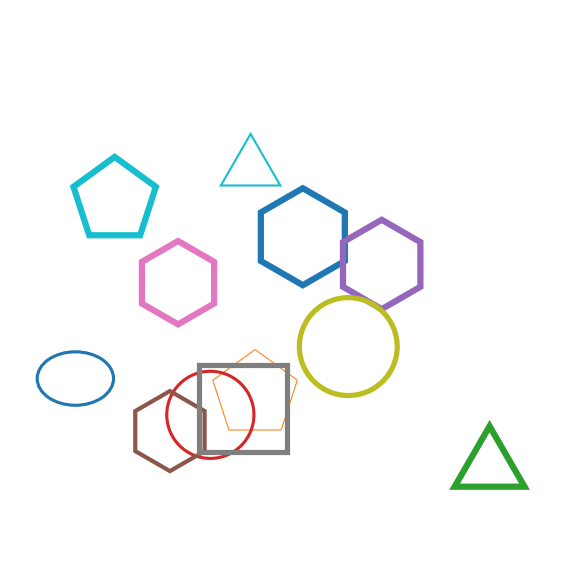[{"shape": "hexagon", "thickness": 3, "radius": 0.42, "center": [0.524, 0.589]}, {"shape": "oval", "thickness": 1.5, "radius": 0.33, "center": [0.131, 0.344]}, {"shape": "pentagon", "thickness": 0.5, "radius": 0.38, "center": [0.442, 0.317]}, {"shape": "triangle", "thickness": 3, "radius": 0.35, "center": [0.848, 0.191]}, {"shape": "circle", "thickness": 1.5, "radius": 0.38, "center": [0.364, 0.281]}, {"shape": "hexagon", "thickness": 3, "radius": 0.39, "center": [0.661, 0.541]}, {"shape": "hexagon", "thickness": 2, "radius": 0.35, "center": [0.294, 0.253]}, {"shape": "hexagon", "thickness": 3, "radius": 0.36, "center": [0.308, 0.51]}, {"shape": "square", "thickness": 2.5, "radius": 0.38, "center": [0.421, 0.292]}, {"shape": "circle", "thickness": 2.5, "radius": 0.42, "center": [0.603, 0.399]}, {"shape": "triangle", "thickness": 1, "radius": 0.3, "center": [0.434, 0.708]}, {"shape": "pentagon", "thickness": 3, "radius": 0.37, "center": [0.199, 0.652]}]